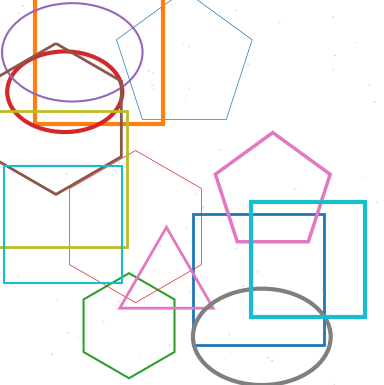[{"shape": "square", "thickness": 2, "radius": 0.85, "center": [0.671, 0.274]}, {"shape": "pentagon", "thickness": 0.5, "radius": 0.93, "center": [0.479, 0.839]}, {"shape": "square", "thickness": 3, "radius": 0.83, "center": [0.256, 0.843]}, {"shape": "hexagon", "thickness": 1.5, "radius": 0.68, "center": [0.335, 0.154]}, {"shape": "oval", "thickness": 3, "radius": 0.75, "center": [0.168, 0.762]}, {"shape": "hexagon", "thickness": 0.5, "radius": 0.99, "center": [0.352, 0.411]}, {"shape": "oval", "thickness": 1.5, "radius": 0.91, "center": [0.188, 0.864]}, {"shape": "hexagon", "thickness": 2, "radius": 0.98, "center": [0.145, 0.691]}, {"shape": "triangle", "thickness": 2, "radius": 0.7, "center": [0.432, 0.27]}, {"shape": "pentagon", "thickness": 2.5, "radius": 0.78, "center": [0.709, 0.499]}, {"shape": "oval", "thickness": 3, "radius": 0.89, "center": [0.68, 0.125]}, {"shape": "square", "thickness": 2, "radius": 0.88, "center": [0.153, 0.535]}, {"shape": "square", "thickness": 3, "radius": 0.75, "center": [0.8, 0.327]}, {"shape": "square", "thickness": 1.5, "radius": 0.76, "center": [0.164, 0.417]}]